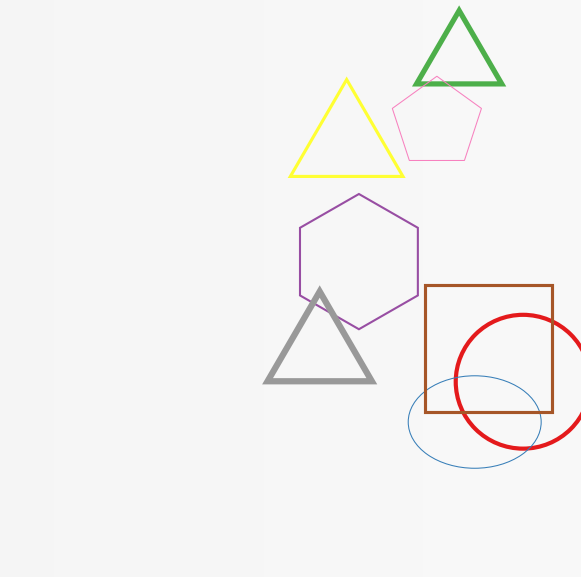[{"shape": "circle", "thickness": 2, "radius": 0.58, "center": [0.9, 0.338]}, {"shape": "oval", "thickness": 0.5, "radius": 0.57, "center": [0.817, 0.268]}, {"shape": "triangle", "thickness": 2.5, "radius": 0.42, "center": [0.79, 0.896]}, {"shape": "hexagon", "thickness": 1, "radius": 0.59, "center": [0.618, 0.546]}, {"shape": "triangle", "thickness": 1.5, "radius": 0.56, "center": [0.596, 0.75]}, {"shape": "square", "thickness": 1.5, "radius": 0.55, "center": [0.84, 0.396]}, {"shape": "pentagon", "thickness": 0.5, "radius": 0.4, "center": [0.752, 0.786]}, {"shape": "triangle", "thickness": 3, "radius": 0.52, "center": [0.55, 0.391]}]